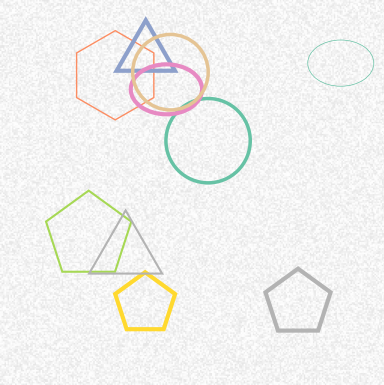[{"shape": "oval", "thickness": 0.5, "radius": 0.43, "center": [0.885, 0.836]}, {"shape": "circle", "thickness": 2.5, "radius": 0.55, "center": [0.54, 0.635]}, {"shape": "hexagon", "thickness": 1, "radius": 0.58, "center": [0.299, 0.805]}, {"shape": "triangle", "thickness": 3, "radius": 0.44, "center": [0.379, 0.86]}, {"shape": "oval", "thickness": 3, "radius": 0.46, "center": [0.432, 0.768]}, {"shape": "pentagon", "thickness": 1.5, "radius": 0.58, "center": [0.23, 0.388]}, {"shape": "pentagon", "thickness": 3, "radius": 0.41, "center": [0.377, 0.211]}, {"shape": "circle", "thickness": 2.5, "radius": 0.49, "center": [0.443, 0.812]}, {"shape": "triangle", "thickness": 1.5, "radius": 0.55, "center": [0.326, 0.344]}, {"shape": "pentagon", "thickness": 3, "radius": 0.44, "center": [0.774, 0.213]}]